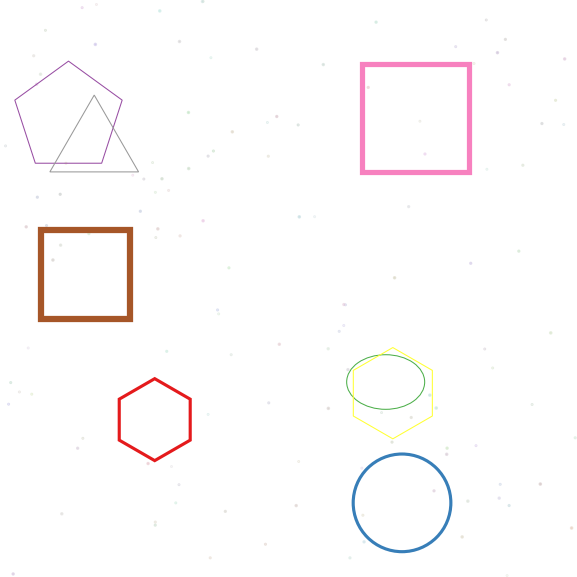[{"shape": "hexagon", "thickness": 1.5, "radius": 0.35, "center": [0.268, 0.272]}, {"shape": "circle", "thickness": 1.5, "radius": 0.42, "center": [0.696, 0.128]}, {"shape": "oval", "thickness": 0.5, "radius": 0.34, "center": [0.668, 0.338]}, {"shape": "pentagon", "thickness": 0.5, "radius": 0.49, "center": [0.119, 0.796]}, {"shape": "hexagon", "thickness": 0.5, "radius": 0.4, "center": [0.68, 0.318]}, {"shape": "square", "thickness": 3, "radius": 0.38, "center": [0.147, 0.523]}, {"shape": "square", "thickness": 2.5, "radius": 0.46, "center": [0.719, 0.795]}, {"shape": "triangle", "thickness": 0.5, "radius": 0.44, "center": [0.163, 0.746]}]